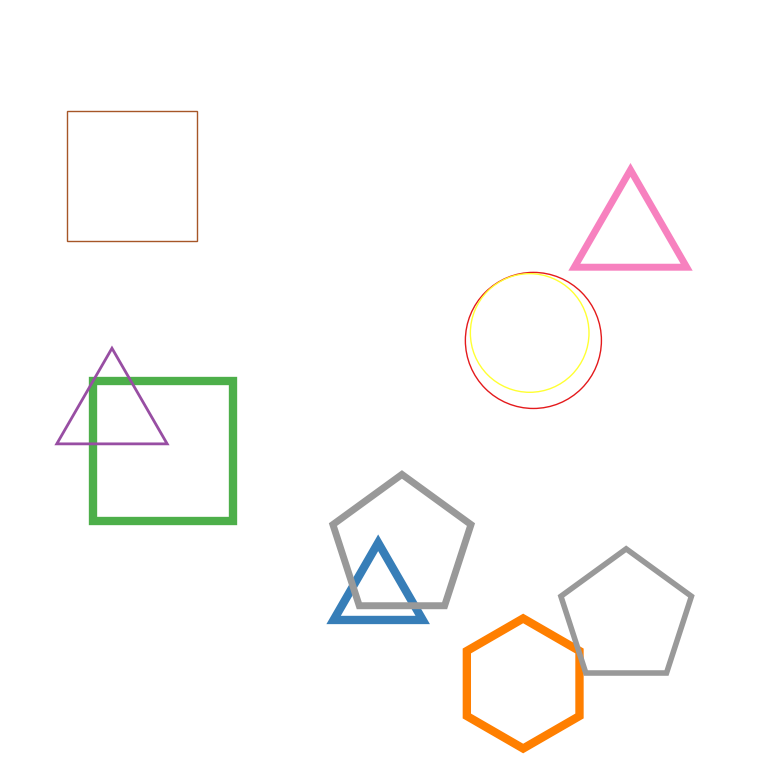[{"shape": "circle", "thickness": 0.5, "radius": 0.44, "center": [0.693, 0.558]}, {"shape": "triangle", "thickness": 3, "radius": 0.33, "center": [0.491, 0.228]}, {"shape": "square", "thickness": 3, "radius": 0.45, "center": [0.211, 0.415]}, {"shape": "triangle", "thickness": 1, "radius": 0.41, "center": [0.145, 0.465]}, {"shape": "hexagon", "thickness": 3, "radius": 0.42, "center": [0.679, 0.112]}, {"shape": "circle", "thickness": 0.5, "radius": 0.39, "center": [0.688, 0.568]}, {"shape": "square", "thickness": 0.5, "radius": 0.42, "center": [0.171, 0.772]}, {"shape": "triangle", "thickness": 2.5, "radius": 0.42, "center": [0.819, 0.695]}, {"shape": "pentagon", "thickness": 2, "radius": 0.45, "center": [0.813, 0.198]}, {"shape": "pentagon", "thickness": 2.5, "radius": 0.47, "center": [0.522, 0.29]}]